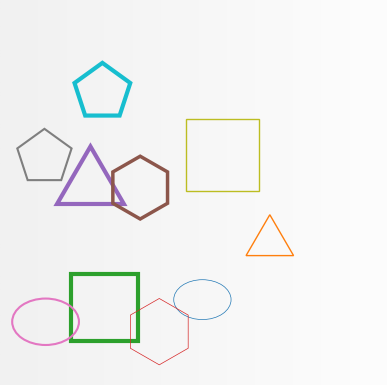[{"shape": "oval", "thickness": 0.5, "radius": 0.37, "center": [0.522, 0.222]}, {"shape": "triangle", "thickness": 1, "radius": 0.35, "center": [0.696, 0.371]}, {"shape": "square", "thickness": 3, "radius": 0.44, "center": [0.27, 0.202]}, {"shape": "hexagon", "thickness": 0.5, "radius": 0.43, "center": [0.411, 0.139]}, {"shape": "triangle", "thickness": 3, "radius": 0.5, "center": [0.233, 0.52]}, {"shape": "hexagon", "thickness": 2.5, "radius": 0.41, "center": [0.362, 0.513]}, {"shape": "oval", "thickness": 1.5, "radius": 0.43, "center": [0.118, 0.164]}, {"shape": "pentagon", "thickness": 1.5, "radius": 0.37, "center": [0.115, 0.592]}, {"shape": "square", "thickness": 1, "radius": 0.47, "center": [0.573, 0.597]}, {"shape": "pentagon", "thickness": 3, "radius": 0.38, "center": [0.264, 0.761]}]